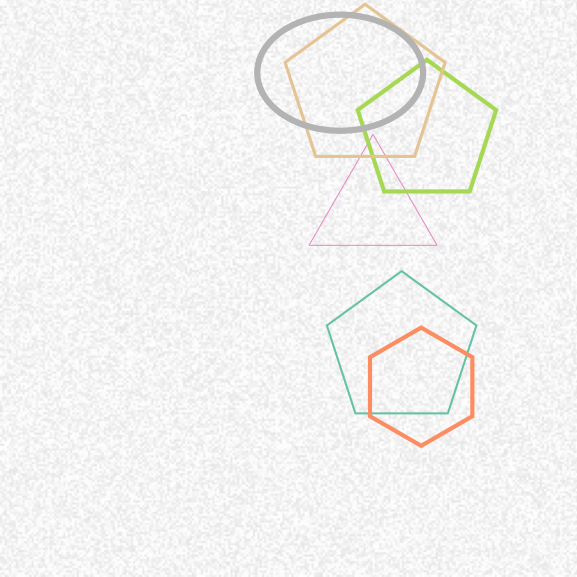[{"shape": "pentagon", "thickness": 1, "radius": 0.68, "center": [0.695, 0.393]}, {"shape": "hexagon", "thickness": 2, "radius": 0.51, "center": [0.729, 0.329]}, {"shape": "triangle", "thickness": 0.5, "radius": 0.64, "center": [0.646, 0.638]}, {"shape": "pentagon", "thickness": 2, "radius": 0.63, "center": [0.739, 0.77]}, {"shape": "pentagon", "thickness": 1.5, "radius": 0.73, "center": [0.632, 0.846]}, {"shape": "oval", "thickness": 3, "radius": 0.72, "center": [0.589, 0.873]}]